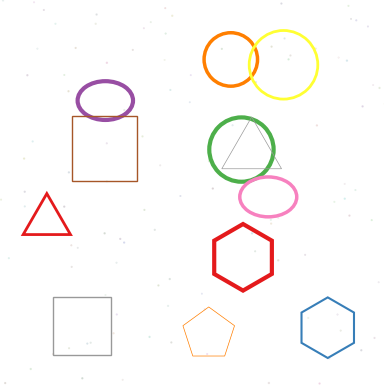[{"shape": "hexagon", "thickness": 3, "radius": 0.43, "center": [0.631, 0.332]}, {"shape": "triangle", "thickness": 2, "radius": 0.35, "center": [0.122, 0.426]}, {"shape": "hexagon", "thickness": 1.5, "radius": 0.39, "center": [0.851, 0.149]}, {"shape": "circle", "thickness": 3, "radius": 0.42, "center": [0.627, 0.612]}, {"shape": "oval", "thickness": 3, "radius": 0.36, "center": [0.274, 0.739]}, {"shape": "circle", "thickness": 2.5, "radius": 0.35, "center": [0.6, 0.846]}, {"shape": "pentagon", "thickness": 0.5, "radius": 0.35, "center": [0.542, 0.132]}, {"shape": "circle", "thickness": 2, "radius": 0.45, "center": [0.736, 0.832]}, {"shape": "square", "thickness": 1, "radius": 0.42, "center": [0.271, 0.614]}, {"shape": "oval", "thickness": 2.5, "radius": 0.37, "center": [0.697, 0.489]}, {"shape": "square", "thickness": 1, "radius": 0.38, "center": [0.212, 0.154]}, {"shape": "triangle", "thickness": 0.5, "radius": 0.45, "center": [0.654, 0.606]}]